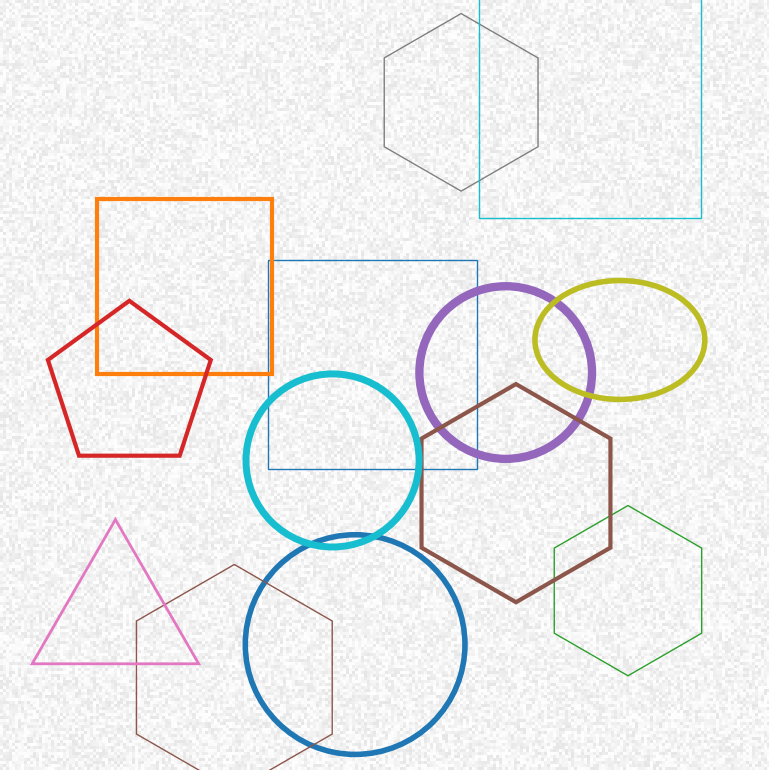[{"shape": "circle", "thickness": 2, "radius": 0.71, "center": [0.461, 0.163]}, {"shape": "square", "thickness": 0.5, "radius": 0.68, "center": [0.484, 0.527]}, {"shape": "square", "thickness": 1.5, "radius": 0.57, "center": [0.24, 0.627]}, {"shape": "hexagon", "thickness": 0.5, "radius": 0.55, "center": [0.816, 0.233]}, {"shape": "pentagon", "thickness": 1.5, "radius": 0.56, "center": [0.168, 0.498]}, {"shape": "circle", "thickness": 3, "radius": 0.56, "center": [0.657, 0.516]}, {"shape": "hexagon", "thickness": 1.5, "radius": 0.71, "center": [0.67, 0.36]}, {"shape": "hexagon", "thickness": 0.5, "radius": 0.73, "center": [0.304, 0.12]}, {"shape": "triangle", "thickness": 1, "radius": 0.62, "center": [0.15, 0.2]}, {"shape": "hexagon", "thickness": 0.5, "radius": 0.58, "center": [0.599, 0.867]}, {"shape": "oval", "thickness": 2, "radius": 0.55, "center": [0.805, 0.558]}, {"shape": "circle", "thickness": 2.5, "radius": 0.56, "center": [0.432, 0.402]}, {"shape": "square", "thickness": 0.5, "radius": 0.72, "center": [0.766, 0.862]}]